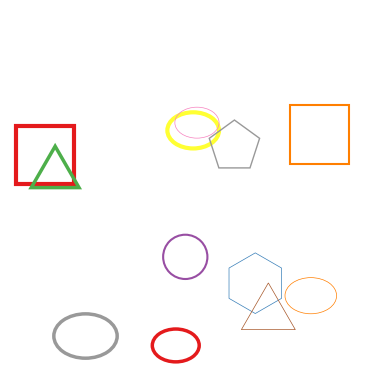[{"shape": "square", "thickness": 3, "radius": 0.38, "center": [0.118, 0.596]}, {"shape": "oval", "thickness": 2.5, "radius": 0.3, "center": [0.457, 0.103]}, {"shape": "hexagon", "thickness": 0.5, "radius": 0.39, "center": [0.663, 0.264]}, {"shape": "triangle", "thickness": 2.5, "radius": 0.36, "center": [0.143, 0.548]}, {"shape": "circle", "thickness": 1.5, "radius": 0.29, "center": [0.481, 0.333]}, {"shape": "square", "thickness": 1.5, "radius": 0.38, "center": [0.83, 0.65]}, {"shape": "oval", "thickness": 0.5, "radius": 0.34, "center": [0.807, 0.232]}, {"shape": "oval", "thickness": 3, "radius": 0.34, "center": [0.502, 0.661]}, {"shape": "triangle", "thickness": 0.5, "radius": 0.4, "center": [0.697, 0.184]}, {"shape": "oval", "thickness": 0.5, "radius": 0.29, "center": [0.512, 0.681]}, {"shape": "pentagon", "thickness": 1, "radius": 0.34, "center": [0.609, 0.619]}, {"shape": "oval", "thickness": 2.5, "radius": 0.41, "center": [0.222, 0.127]}]